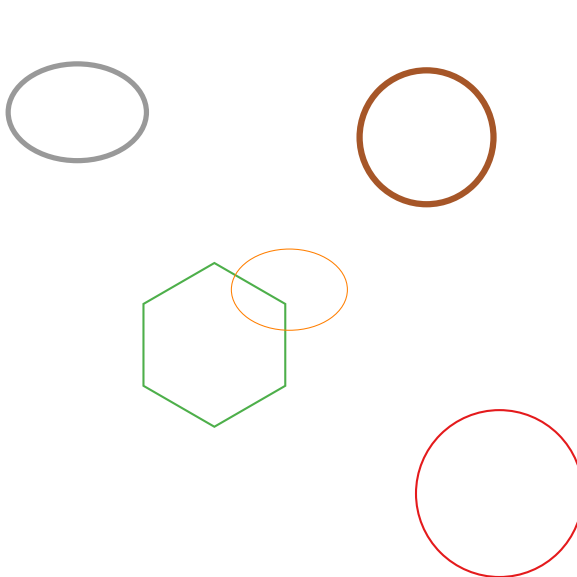[{"shape": "circle", "thickness": 1, "radius": 0.72, "center": [0.865, 0.144]}, {"shape": "hexagon", "thickness": 1, "radius": 0.71, "center": [0.371, 0.402]}, {"shape": "oval", "thickness": 0.5, "radius": 0.5, "center": [0.501, 0.498]}, {"shape": "circle", "thickness": 3, "radius": 0.58, "center": [0.739, 0.761]}, {"shape": "oval", "thickness": 2.5, "radius": 0.6, "center": [0.134, 0.805]}]